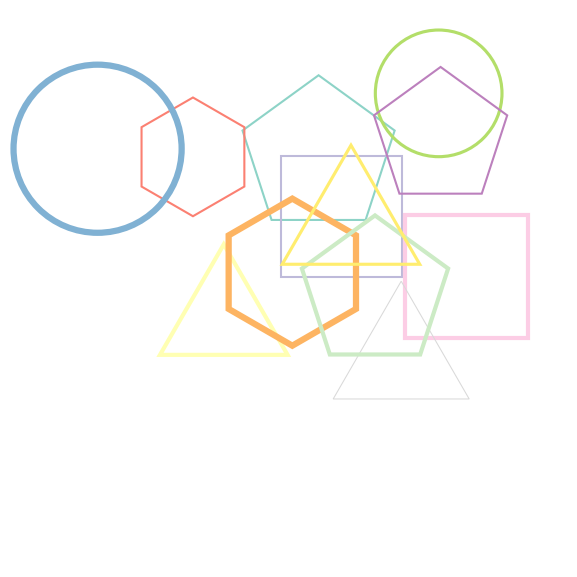[{"shape": "pentagon", "thickness": 1, "radius": 0.69, "center": [0.552, 0.73]}, {"shape": "triangle", "thickness": 2, "radius": 0.64, "center": [0.387, 0.448]}, {"shape": "square", "thickness": 1, "radius": 0.52, "center": [0.591, 0.625]}, {"shape": "hexagon", "thickness": 1, "radius": 0.51, "center": [0.334, 0.728]}, {"shape": "circle", "thickness": 3, "radius": 0.73, "center": [0.169, 0.742]}, {"shape": "hexagon", "thickness": 3, "radius": 0.64, "center": [0.506, 0.528]}, {"shape": "circle", "thickness": 1.5, "radius": 0.55, "center": [0.76, 0.837]}, {"shape": "square", "thickness": 2, "radius": 0.53, "center": [0.808, 0.521]}, {"shape": "triangle", "thickness": 0.5, "radius": 0.68, "center": [0.695, 0.376]}, {"shape": "pentagon", "thickness": 1, "radius": 0.61, "center": [0.763, 0.762]}, {"shape": "pentagon", "thickness": 2, "radius": 0.67, "center": [0.649, 0.493]}, {"shape": "triangle", "thickness": 1.5, "radius": 0.69, "center": [0.608, 0.61]}]